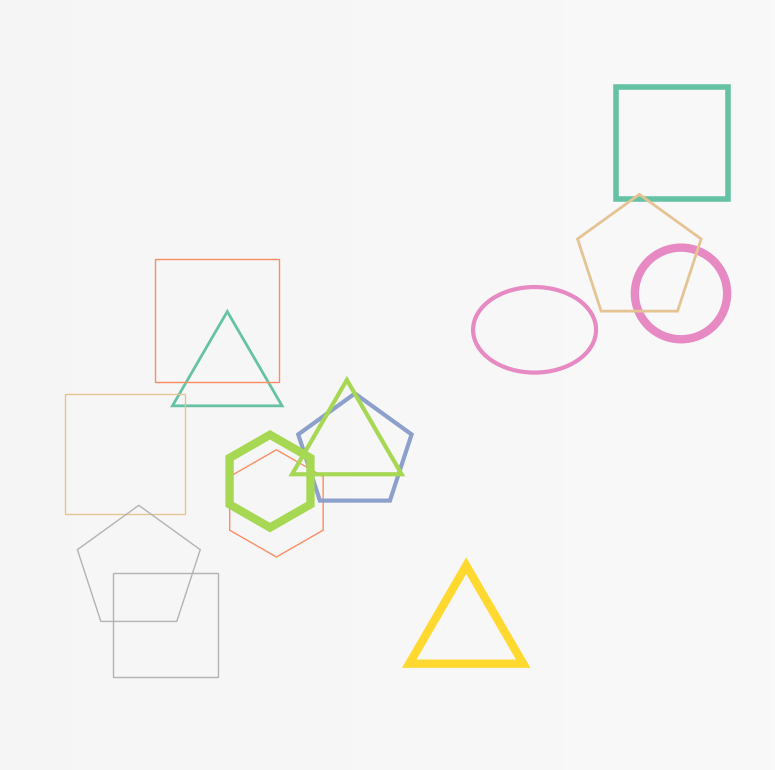[{"shape": "triangle", "thickness": 1, "radius": 0.41, "center": [0.293, 0.514]}, {"shape": "square", "thickness": 2, "radius": 0.36, "center": [0.867, 0.814]}, {"shape": "hexagon", "thickness": 0.5, "radius": 0.35, "center": [0.357, 0.346]}, {"shape": "square", "thickness": 0.5, "radius": 0.4, "center": [0.28, 0.584]}, {"shape": "pentagon", "thickness": 1.5, "radius": 0.38, "center": [0.458, 0.412]}, {"shape": "oval", "thickness": 1.5, "radius": 0.4, "center": [0.69, 0.572]}, {"shape": "circle", "thickness": 3, "radius": 0.3, "center": [0.879, 0.619]}, {"shape": "hexagon", "thickness": 3, "radius": 0.3, "center": [0.348, 0.375]}, {"shape": "triangle", "thickness": 1.5, "radius": 0.41, "center": [0.448, 0.425]}, {"shape": "triangle", "thickness": 3, "radius": 0.42, "center": [0.602, 0.181]}, {"shape": "square", "thickness": 0.5, "radius": 0.39, "center": [0.161, 0.411]}, {"shape": "pentagon", "thickness": 1, "radius": 0.42, "center": [0.825, 0.664]}, {"shape": "pentagon", "thickness": 0.5, "radius": 0.42, "center": [0.179, 0.26]}, {"shape": "square", "thickness": 0.5, "radius": 0.34, "center": [0.213, 0.188]}]